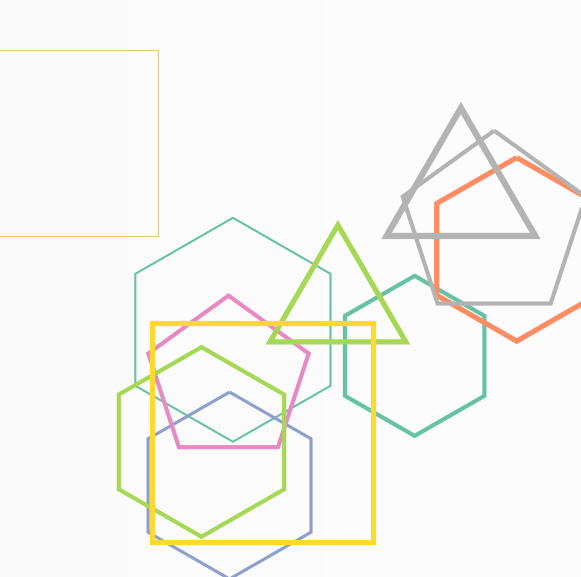[{"shape": "hexagon", "thickness": 2, "radius": 0.69, "center": [0.713, 0.383]}, {"shape": "hexagon", "thickness": 1, "radius": 0.97, "center": [0.401, 0.428]}, {"shape": "hexagon", "thickness": 2.5, "radius": 0.79, "center": [0.889, 0.567]}, {"shape": "hexagon", "thickness": 1.5, "radius": 0.81, "center": [0.395, 0.158]}, {"shape": "pentagon", "thickness": 2, "radius": 0.73, "center": [0.393, 0.342]}, {"shape": "triangle", "thickness": 2.5, "radius": 0.67, "center": [0.581, 0.475]}, {"shape": "hexagon", "thickness": 2, "radius": 0.82, "center": [0.347, 0.234]}, {"shape": "square", "thickness": 2.5, "radius": 0.95, "center": [0.452, 0.25]}, {"shape": "square", "thickness": 0.5, "radius": 0.8, "center": [0.111, 0.751]}, {"shape": "triangle", "thickness": 3, "radius": 0.74, "center": [0.793, 0.664]}, {"shape": "pentagon", "thickness": 2, "radius": 0.83, "center": [0.85, 0.607]}]